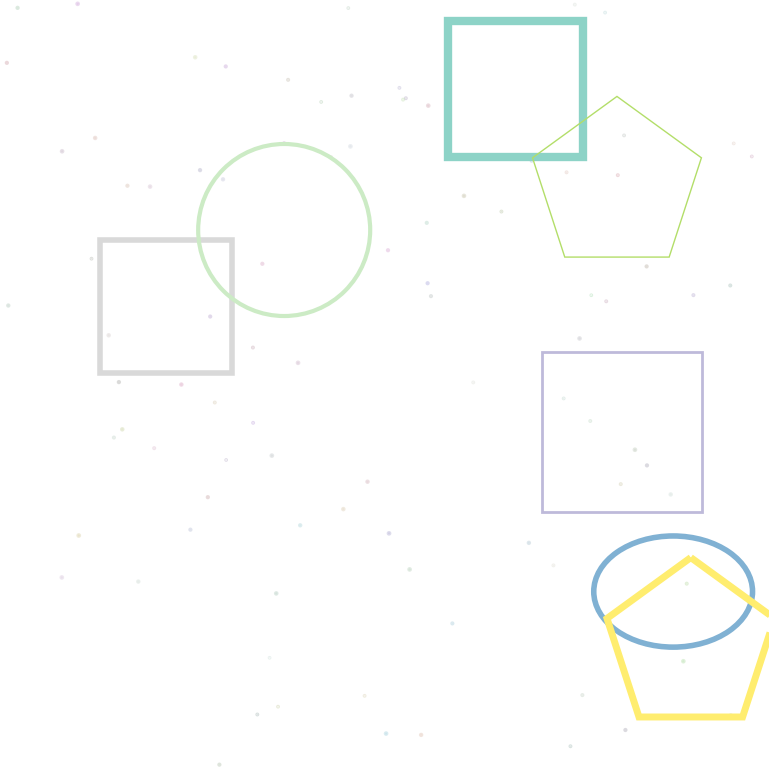[{"shape": "square", "thickness": 3, "radius": 0.44, "center": [0.669, 0.885]}, {"shape": "square", "thickness": 1, "radius": 0.52, "center": [0.808, 0.439]}, {"shape": "oval", "thickness": 2, "radius": 0.52, "center": [0.874, 0.232]}, {"shape": "pentagon", "thickness": 0.5, "radius": 0.58, "center": [0.801, 0.759]}, {"shape": "square", "thickness": 2, "radius": 0.43, "center": [0.215, 0.602]}, {"shape": "circle", "thickness": 1.5, "radius": 0.56, "center": [0.369, 0.701]}, {"shape": "pentagon", "thickness": 2.5, "radius": 0.57, "center": [0.897, 0.161]}]